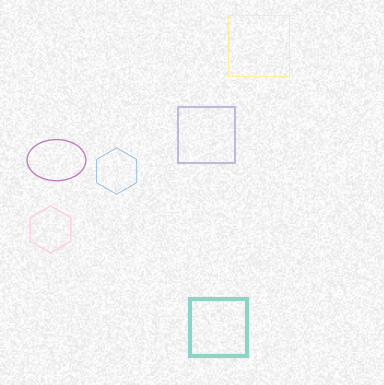[{"shape": "square", "thickness": 3, "radius": 0.37, "center": [0.569, 0.149]}, {"shape": "square", "thickness": 1.5, "radius": 0.37, "center": [0.537, 0.65]}, {"shape": "hexagon", "thickness": 0.5, "radius": 0.3, "center": [0.303, 0.556]}, {"shape": "hexagon", "thickness": 1, "radius": 0.3, "center": [0.131, 0.404]}, {"shape": "oval", "thickness": 1, "radius": 0.38, "center": [0.147, 0.584]}, {"shape": "square", "thickness": 0.5, "radius": 0.4, "center": [0.672, 0.882]}]